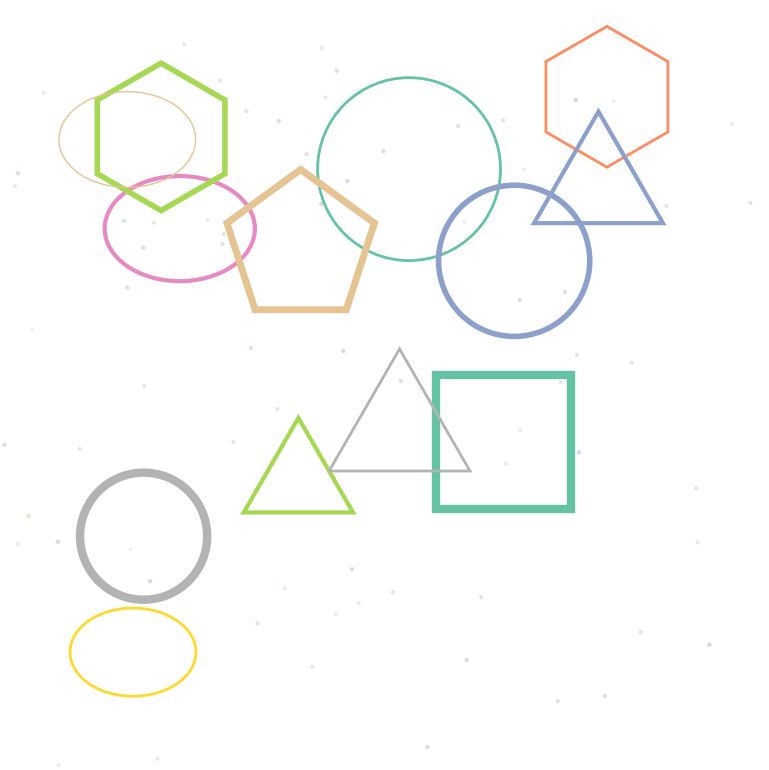[{"shape": "circle", "thickness": 1, "radius": 0.59, "center": [0.531, 0.78]}, {"shape": "square", "thickness": 3, "radius": 0.44, "center": [0.654, 0.426]}, {"shape": "hexagon", "thickness": 1, "radius": 0.46, "center": [0.788, 0.874]}, {"shape": "circle", "thickness": 2, "radius": 0.49, "center": [0.668, 0.661]}, {"shape": "triangle", "thickness": 1.5, "radius": 0.48, "center": [0.777, 0.759]}, {"shape": "oval", "thickness": 1.5, "radius": 0.49, "center": [0.233, 0.703]}, {"shape": "hexagon", "thickness": 2, "radius": 0.48, "center": [0.209, 0.822]}, {"shape": "triangle", "thickness": 1.5, "radius": 0.41, "center": [0.388, 0.375]}, {"shape": "oval", "thickness": 1, "radius": 0.41, "center": [0.173, 0.153]}, {"shape": "pentagon", "thickness": 2.5, "radius": 0.5, "center": [0.39, 0.679]}, {"shape": "oval", "thickness": 0.5, "radius": 0.44, "center": [0.165, 0.819]}, {"shape": "triangle", "thickness": 1, "radius": 0.53, "center": [0.519, 0.441]}, {"shape": "circle", "thickness": 3, "radius": 0.41, "center": [0.186, 0.304]}]